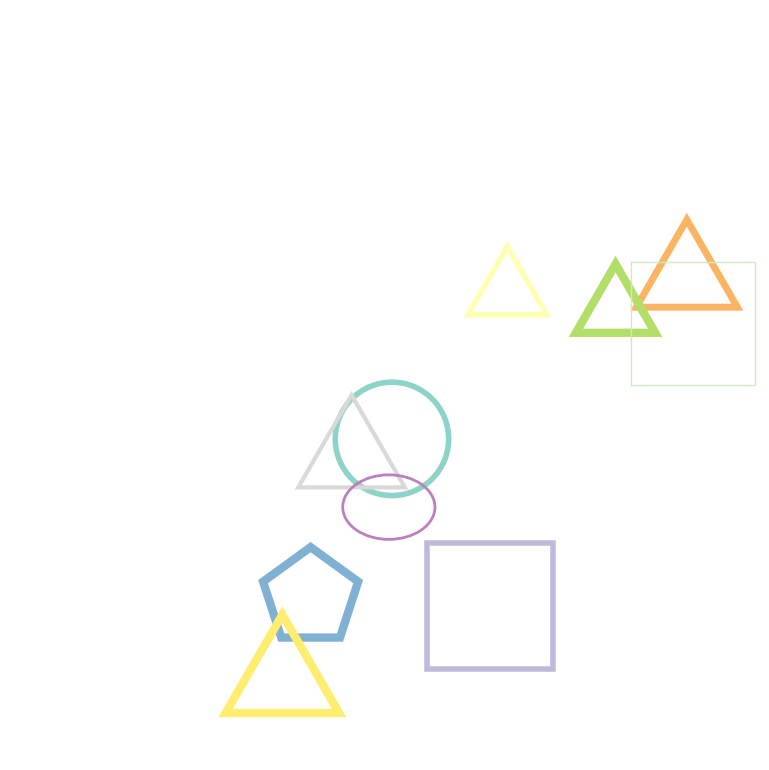[{"shape": "circle", "thickness": 2, "radius": 0.37, "center": [0.509, 0.43]}, {"shape": "triangle", "thickness": 2, "radius": 0.3, "center": [0.659, 0.621]}, {"shape": "square", "thickness": 2, "radius": 0.41, "center": [0.636, 0.213]}, {"shape": "pentagon", "thickness": 3, "radius": 0.32, "center": [0.403, 0.225]}, {"shape": "triangle", "thickness": 2.5, "radius": 0.38, "center": [0.892, 0.639]}, {"shape": "triangle", "thickness": 3, "radius": 0.3, "center": [0.799, 0.598]}, {"shape": "triangle", "thickness": 1.5, "radius": 0.4, "center": [0.457, 0.407]}, {"shape": "oval", "thickness": 1, "radius": 0.3, "center": [0.505, 0.341]}, {"shape": "square", "thickness": 0.5, "radius": 0.4, "center": [0.9, 0.58]}, {"shape": "triangle", "thickness": 3, "radius": 0.43, "center": [0.367, 0.117]}]